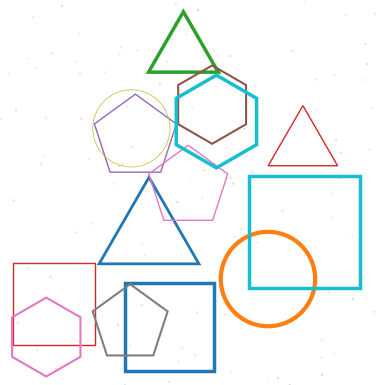[{"shape": "square", "thickness": 2.5, "radius": 0.57, "center": [0.44, 0.151]}, {"shape": "triangle", "thickness": 2, "radius": 0.75, "center": [0.387, 0.39]}, {"shape": "circle", "thickness": 3, "radius": 0.61, "center": [0.696, 0.275]}, {"shape": "triangle", "thickness": 2.5, "radius": 0.52, "center": [0.476, 0.865]}, {"shape": "square", "thickness": 1, "radius": 0.53, "center": [0.139, 0.21]}, {"shape": "triangle", "thickness": 1, "radius": 0.52, "center": [0.787, 0.622]}, {"shape": "pentagon", "thickness": 1, "radius": 0.56, "center": [0.352, 0.643]}, {"shape": "hexagon", "thickness": 1.5, "radius": 0.51, "center": [0.551, 0.728]}, {"shape": "hexagon", "thickness": 1.5, "radius": 0.51, "center": [0.12, 0.125]}, {"shape": "pentagon", "thickness": 1, "radius": 0.54, "center": [0.489, 0.515]}, {"shape": "pentagon", "thickness": 1.5, "radius": 0.51, "center": [0.338, 0.16]}, {"shape": "circle", "thickness": 0.5, "radius": 0.5, "center": [0.341, 0.667]}, {"shape": "square", "thickness": 2.5, "radius": 0.73, "center": [0.791, 0.398]}, {"shape": "hexagon", "thickness": 2.5, "radius": 0.6, "center": [0.562, 0.684]}]